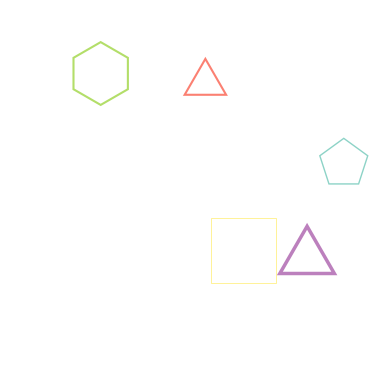[{"shape": "pentagon", "thickness": 1, "radius": 0.33, "center": [0.893, 0.575]}, {"shape": "triangle", "thickness": 1.5, "radius": 0.31, "center": [0.533, 0.785]}, {"shape": "hexagon", "thickness": 1.5, "radius": 0.41, "center": [0.262, 0.809]}, {"shape": "triangle", "thickness": 2.5, "radius": 0.41, "center": [0.798, 0.33]}, {"shape": "square", "thickness": 0.5, "radius": 0.42, "center": [0.633, 0.35]}]